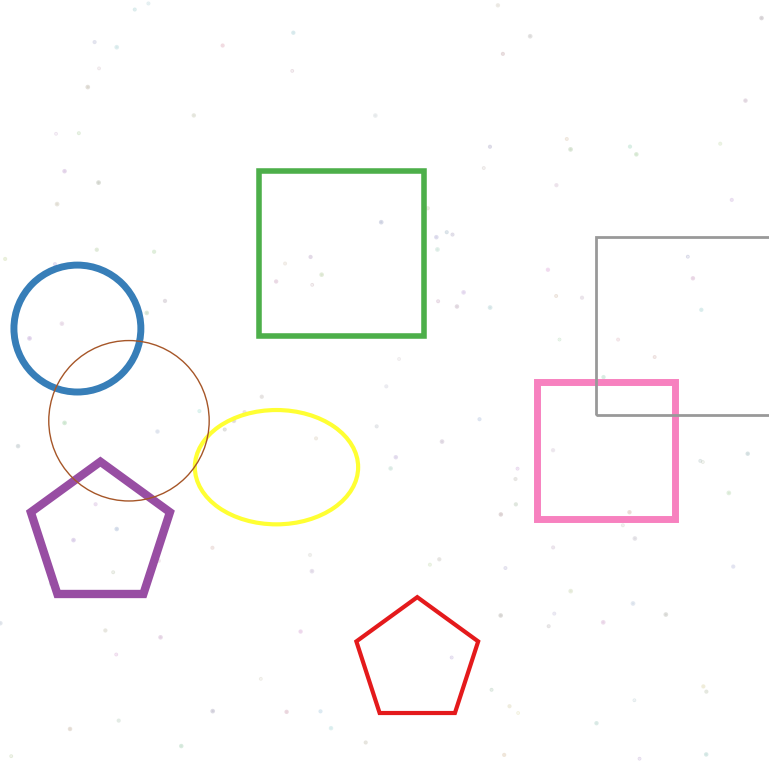[{"shape": "pentagon", "thickness": 1.5, "radius": 0.42, "center": [0.542, 0.141]}, {"shape": "circle", "thickness": 2.5, "radius": 0.41, "center": [0.101, 0.573]}, {"shape": "square", "thickness": 2, "radius": 0.53, "center": [0.444, 0.671]}, {"shape": "pentagon", "thickness": 3, "radius": 0.47, "center": [0.13, 0.305]}, {"shape": "oval", "thickness": 1.5, "radius": 0.53, "center": [0.359, 0.393]}, {"shape": "circle", "thickness": 0.5, "radius": 0.52, "center": [0.168, 0.454]}, {"shape": "square", "thickness": 2.5, "radius": 0.45, "center": [0.787, 0.415]}, {"shape": "square", "thickness": 1, "radius": 0.58, "center": [0.889, 0.577]}]